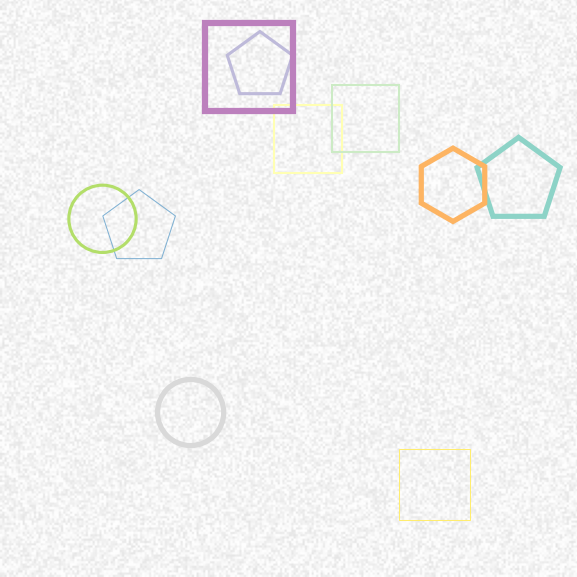[{"shape": "pentagon", "thickness": 2.5, "radius": 0.38, "center": [0.898, 0.686]}, {"shape": "square", "thickness": 1, "radius": 0.29, "center": [0.533, 0.758]}, {"shape": "pentagon", "thickness": 1.5, "radius": 0.3, "center": [0.45, 0.885]}, {"shape": "pentagon", "thickness": 0.5, "radius": 0.33, "center": [0.241, 0.605]}, {"shape": "hexagon", "thickness": 2.5, "radius": 0.32, "center": [0.784, 0.679]}, {"shape": "circle", "thickness": 1.5, "radius": 0.29, "center": [0.178, 0.62]}, {"shape": "circle", "thickness": 2.5, "radius": 0.29, "center": [0.33, 0.285]}, {"shape": "square", "thickness": 3, "radius": 0.38, "center": [0.431, 0.883]}, {"shape": "square", "thickness": 1, "radius": 0.29, "center": [0.633, 0.794]}, {"shape": "square", "thickness": 0.5, "radius": 0.3, "center": [0.752, 0.16]}]